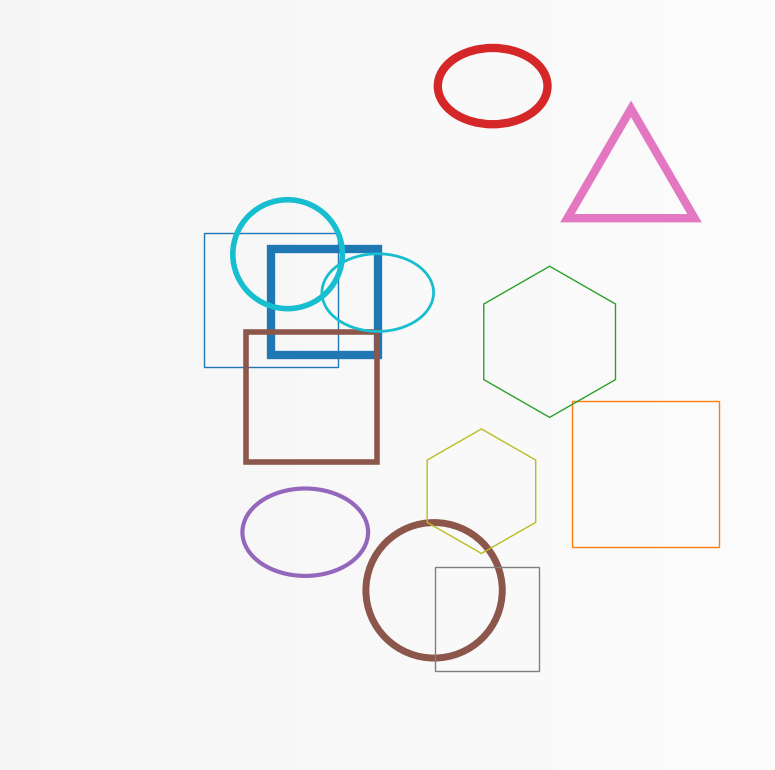[{"shape": "square", "thickness": 3, "radius": 0.35, "center": [0.419, 0.608]}, {"shape": "square", "thickness": 0.5, "radius": 0.43, "center": [0.35, 0.611]}, {"shape": "square", "thickness": 0.5, "radius": 0.48, "center": [0.832, 0.384]}, {"shape": "hexagon", "thickness": 0.5, "radius": 0.49, "center": [0.709, 0.556]}, {"shape": "oval", "thickness": 3, "radius": 0.35, "center": [0.636, 0.888]}, {"shape": "oval", "thickness": 1.5, "radius": 0.41, "center": [0.394, 0.309]}, {"shape": "circle", "thickness": 2.5, "radius": 0.44, "center": [0.56, 0.233]}, {"shape": "square", "thickness": 2, "radius": 0.42, "center": [0.402, 0.484]}, {"shape": "triangle", "thickness": 3, "radius": 0.47, "center": [0.814, 0.764]}, {"shape": "square", "thickness": 0.5, "radius": 0.34, "center": [0.629, 0.196]}, {"shape": "hexagon", "thickness": 0.5, "radius": 0.4, "center": [0.621, 0.362]}, {"shape": "circle", "thickness": 2, "radius": 0.35, "center": [0.371, 0.67]}, {"shape": "oval", "thickness": 1, "radius": 0.36, "center": [0.487, 0.62]}]